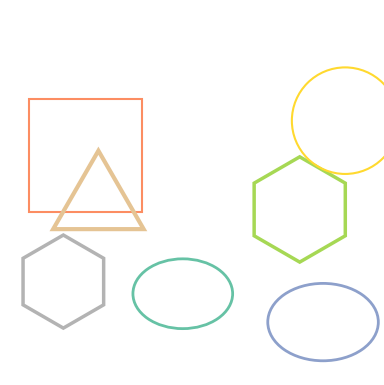[{"shape": "oval", "thickness": 2, "radius": 0.65, "center": [0.475, 0.237]}, {"shape": "square", "thickness": 1.5, "radius": 0.74, "center": [0.223, 0.596]}, {"shape": "oval", "thickness": 2, "radius": 0.72, "center": [0.839, 0.163]}, {"shape": "hexagon", "thickness": 2.5, "radius": 0.68, "center": [0.778, 0.456]}, {"shape": "circle", "thickness": 1.5, "radius": 0.69, "center": [0.896, 0.687]}, {"shape": "triangle", "thickness": 3, "radius": 0.68, "center": [0.256, 0.473]}, {"shape": "hexagon", "thickness": 2.5, "radius": 0.6, "center": [0.165, 0.269]}]